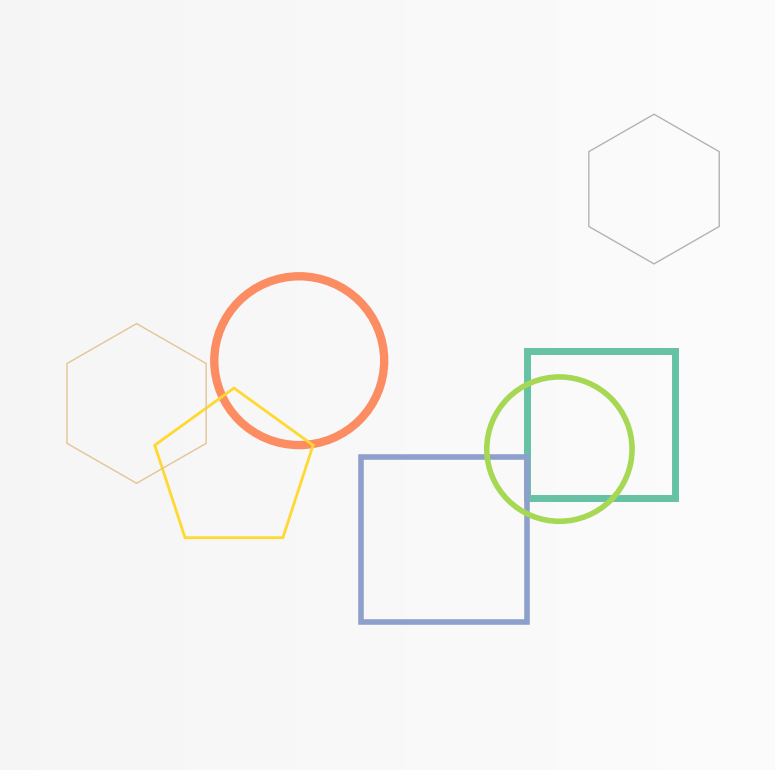[{"shape": "square", "thickness": 2.5, "radius": 0.48, "center": [0.775, 0.449]}, {"shape": "circle", "thickness": 3, "radius": 0.55, "center": [0.386, 0.532]}, {"shape": "square", "thickness": 2, "radius": 0.54, "center": [0.573, 0.299]}, {"shape": "circle", "thickness": 2, "radius": 0.47, "center": [0.722, 0.417]}, {"shape": "pentagon", "thickness": 1, "radius": 0.54, "center": [0.302, 0.389]}, {"shape": "hexagon", "thickness": 0.5, "radius": 0.52, "center": [0.176, 0.476]}, {"shape": "hexagon", "thickness": 0.5, "radius": 0.49, "center": [0.844, 0.754]}]